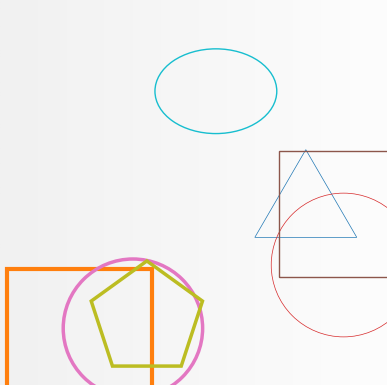[{"shape": "triangle", "thickness": 0.5, "radius": 0.76, "center": [0.789, 0.459]}, {"shape": "square", "thickness": 3, "radius": 0.94, "center": [0.206, 0.115]}, {"shape": "circle", "thickness": 0.5, "radius": 0.93, "center": [0.887, 0.312]}, {"shape": "square", "thickness": 1, "radius": 0.82, "center": [0.882, 0.444]}, {"shape": "circle", "thickness": 2.5, "radius": 0.9, "center": [0.343, 0.147]}, {"shape": "pentagon", "thickness": 2.5, "radius": 0.75, "center": [0.379, 0.171]}, {"shape": "oval", "thickness": 1, "radius": 0.79, "center": [0.557, 0.763]}]